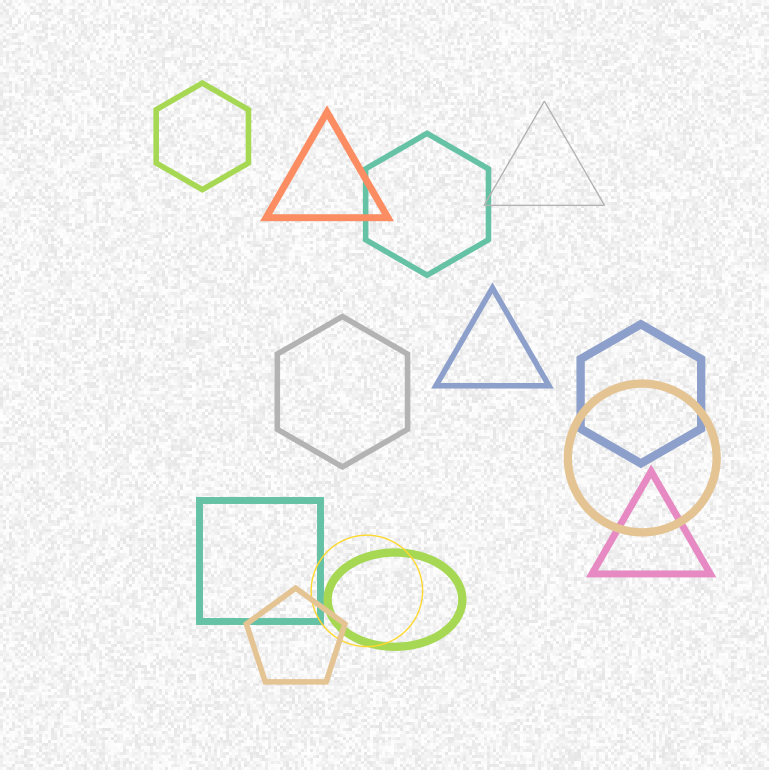[{"shape": "square", "thickness": 2.5, "radius": 0.39, "center": [0.337, 0.272]}, {"shape": "hexagon", "thickness": 2, "radius": 0.46, "center": [0.555, 0.735]}, {"shape": "triangle", "thickness": 2.5, "radius": 0.46, "center": [0.425, 0.763]}, {"shape": "triangle", "thickness": 2, "radius": 0.42, "center": [0.64, 0.541]}, {"shape": "hexagon", "thickness": 3, "radius": 0.45, "center": [0.832, 0.489]}, {"shape": "triangle", "thickness": 2.5, "radius": 0.44, "center": [0.846, 0.299]}, {"shape": "hexagon", "thickness": 2, "radius": 0.35, "center": [0.263, 0.823]}, {"shape": "oval", "thickness": 3, "radius": 0.44, "center": [0.513, 0.221]}, {"shape": "circle", "thickness": 0.5, "radius": 0.36, "center": [0.476, 0.233]}, {"shape": "circle", "thickness": 3, "radius": 0.48, "center": [0.834, 0.405]}, {"shape": "pentagon", "thickness": 2, "radius": 0.34, "center": [0.384, 0.169]}, {"shape": "hexagon", "thickness": 2, "radius": 0.49, "center": [0.445, 0.491]}, {"shape": "triangle", "thickness": 0.5, "radius": 0.45, "center": [0.707, 0.778]}]